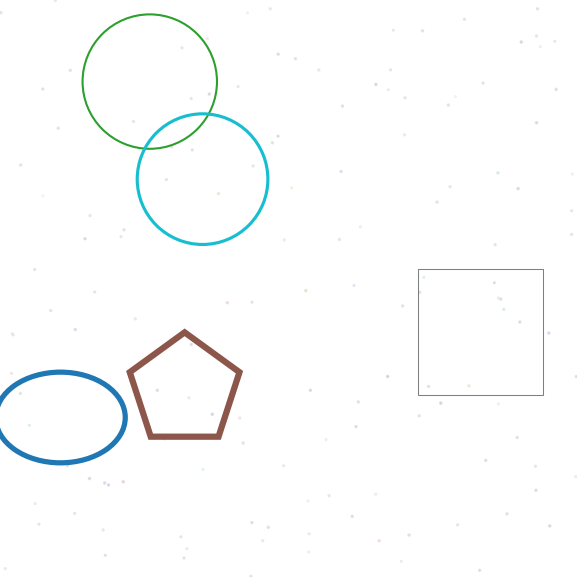[{"shape": "oval", "thickness": 2.5, "radius": 0.56, "center": [0.105, 0.276]}, {"shape": "circle", "thickness": 1, "radius": 0.58, "center": [0.259, 0.858]}, {"shape": "pentagon", "thickness": 3, "radius": 0.5, "center": [0.32, 0.324]}, {"shape": "square", "thickness": 0.5, "radius": 0.54, "center": [0.832, 0.424]}, {"shape": "circle", "thickness": 1.5, "radius": 0.57, "center": [0.351, 0.689]}]